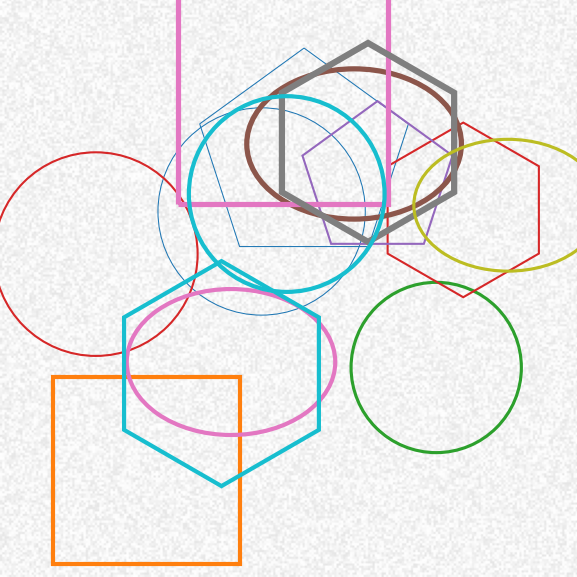[{"shape": "circle", "thickness": 0.5, "radius": 0.9, "center": [0.453, 0.633]}, {"shape": "pentagon", "thickness": 0.5, "radius": 0.95, "center": [0.527, 0.726]}, {"shape": "square", "thickness": 2, "radius": 0.81, "center": [0.254, 0.184]}, {"shape": "circle", "thickness": 1.5, "radius": 0.74, "center": [0.755, 0.363]}, {"shape": "circle", "thickness": 1, "radius": 0.88, "center": [0.166, 0.559]}, {"shape": "hexagon", "thickness": 1, "radius": 0.76, "center": [0.802, 0.636]}, {"shape": "pentagon", "thickness": 1, "radius": 0.68, "center": [0.654, 0.687]}, {"shape": "oval", "thickness": 2.5, "radius": 0.93, "center": [0.613, 0.75]}, {"shape": "square", "thickness": 2.5, "radius": 0.91, "center": [0.491, 0.827]}, {"shape": "oval", "thickness": 2, "radius": 0.9, "center": [0.4, 0.372]}, {"shape": "hexagon", "thickness": 3, "radius": 0.86, "center": [0.637, 0.752]}, {"shape": "oval", "thickness": 1.5, "radius": 0.82, "center": [0.88, 0.644]}, {"shape": "circle", "thickness": 2, "radius": 0.85, "center": [0.496, 0.663]}, {"shape": "hexagon", "thickness": 2, "radius": 0.97, "center": [0.384, 0.352]}]